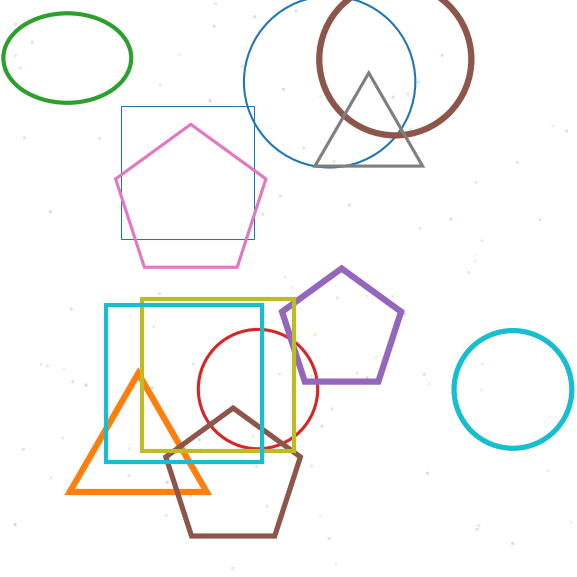[{"shape": "square", "thickness": 0.5, "radius": 0.58, "center": [0.325, 0.7]}, {"shape": "circle", "thickness": 1, "radius": 0.74, "center": [0.571, 0.858]}, {"shape": "triangle", "thickness": 3, "radius": 0.68, "center": [0.239, 0.216]}, {"shape": "oval", "thickness": 2, "radius": 0.55, "center": [0.117, 0.899]}, {"shape": "circle", "thickness": 1.5, "radius": 0.52, "center": [0.447, 0.325]}, {"shape": "pentagon", "thickness": 3, "radius": 0.54, "center": [0.591, 0.426]}, {"shape": "pentagon", "thickness": 2.5, "radius": 0.61, "center": [0.404, 0.17]}, {"shape": "circle", "thickness": 3, "radius": 0.66, "center": [0.685, 0.896]}, {"shape": "pentagon", "thickness": 1.5, "radius": 0.68, "center": [0.33, 0.647]}, {"shape": "triangle", "thickness": 1.5, "radius": 0.54, "center": [0.639, 0.765]}, {"shape": "square", "thickness": 2, "radius": 0.66, "center": [0.378, 0.35]}, {"shape": "circle", "thickness": 2.5, "radius": 0.51, "center": [0.888, 0.325]}, {"shape": "square", "thickness": 2, "radius": 0.68, "center": [0.319, 0.335]}]